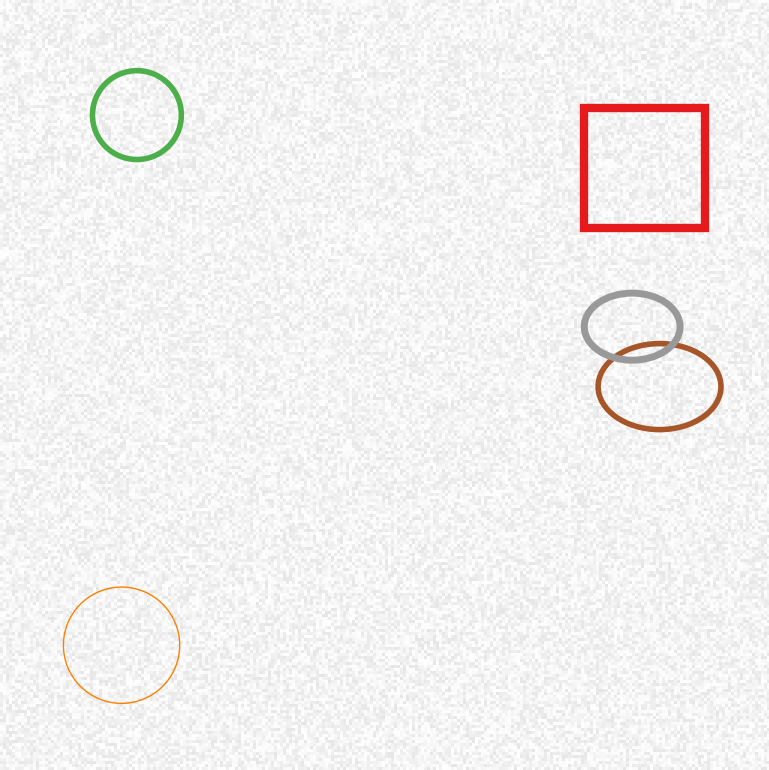[{"shape": "square", "thickness": 3, "radius": 0.39, "center": [0.837, 0.782]}, {"shape": "circle", "thickness": 2, "radius": 0.29, "center": [0.178, 0.851]}, {"shape": "circle", "thickness": 0.5, "radius": 0.38, "center": [0.158, 0.162]}, {"shape": "oval", "thickness": 2, "radius": 0.4, "center": [0.857, 0.498]}, {"shape": "oval", "thickness": 2.5, "radius": 0.31, "center": [0.821, 0.576]}]